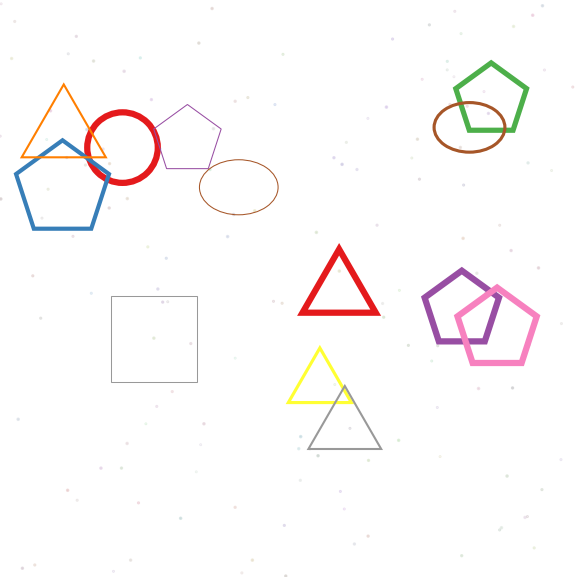[{"shape": "circle", "thickness": 3, "radius": 0.31, "center": [0.212, 0.744]}, {"shape": "triangle", "thickness": 3, "radius": 0.37, "center": [0.587, 0.494]}, {"shape": "pentagon", "thickness": 2, "radius": 0.42, "center": [0.108, 0.672]}, {"shape": "pentagon", "thickness": 2.5, "radius": 0.32, "center": [0.851, 0.826]}, {"shape": "pentagon", "thickness": 0.5, "radius": 0.31, "center": [0.325, 0.757]}, {"shape": "pentagon", "thickness": 3, "radius": 0.34, "center": [0.8, 0.463]}, {"shape": "triangle", "thickness": 1, "radius": 0.42, "center": [0.11, 0.769]}, {"shape": "triangle", "thickness": 1.5, "radius": 0.32, "center": [0.554, 0.334]}, {"shape": "oval", "thickness": 1.5, "radius": 0.31, "center": [0.813, 0.779]}, {"shape": "oval", "thickness": 0.5, "radius": 0.34, "center": [0.413, 0.675]}, {"shape": "pentagon", "thickness": 3, "radius": 0.36, "center": [0.861, 0.429]}, {"shape": "triangle", "thickness": 1, "radius": 0.36, "center": [0.597, 0.258]}, {"shape": "square", "thickness": 0.5, "radius": 0.37, "center": [0.267, 0.412]}]